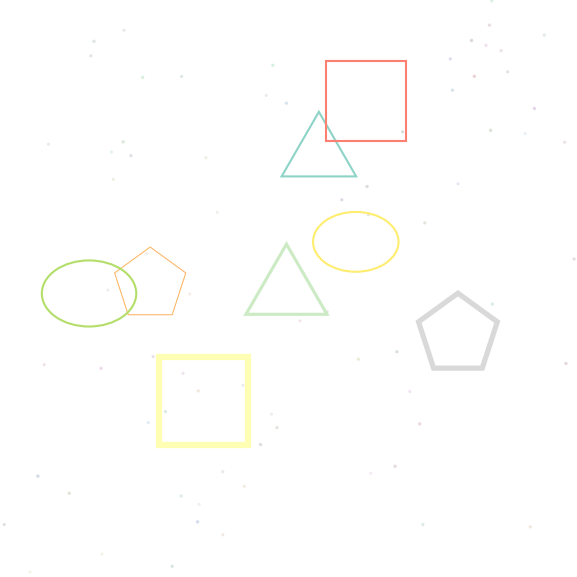[{"shape": "triangle", "thickness": 1, "radius": 0.37, "center": [0.552, 0.731]}, {"shape": "square", "thickness": 3, "radius": 0.38, "center": [0.352, 0.305]}, {"shape": "square", "thickness": 1, "radius": 0.35, "center": [0.633, 0.824]}, {"shape": "pentagon", "thickness": 0.5, "radius": 0.32, "center": [0.26, 0.507]}, {"shape": "oval", "thickness": 1, "radius": 0.41, "center": [0.154, 0.491]}, {"shape": "pentagon", "thickness": 2.5, "radius": 0.36, "center": [0.793, 0.42]}, {"shape": "triangle", "thickness": 1.5, "radius": 0.41, "center": [0.496, 0.495]}, {"shape": "oval", "thickness": 1, "radius": 0.37, "center": [0.616, 0.58]}]